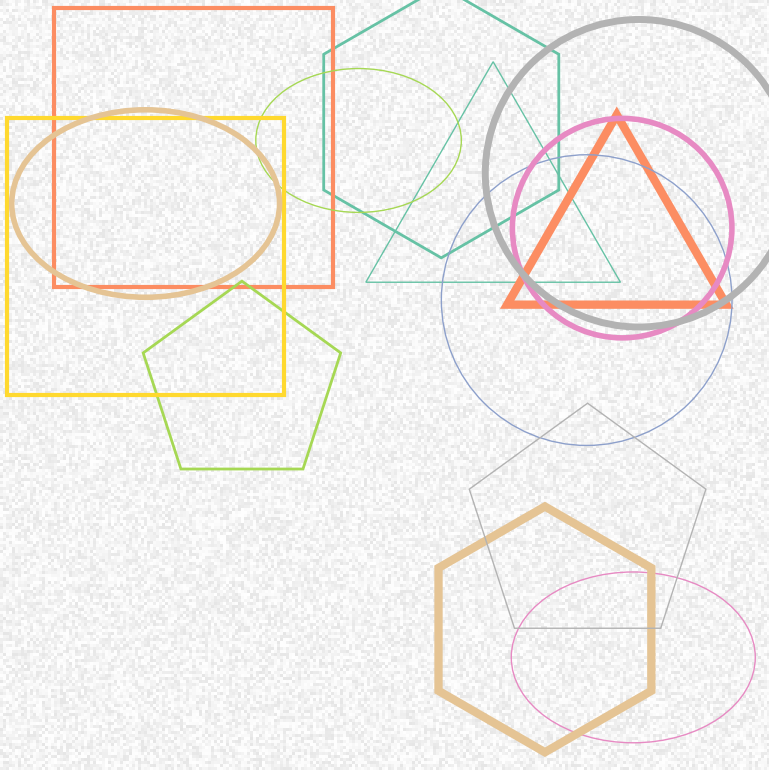[{"shape": "hexagon", "thickness": 1, "radius": 0.88, "center": [0.573, 0.841]}, {"shape": "triangle", "thickness": 0.5, "radius": 0.95, "center": [0.64, 0.729]}, {"shape": "square", "thickness": 1.5, "radius": 0.91, "center": [0.251, 0.808]}, {"shape": "triangle", "thickness": 3, "radius": 0.82, "center": [0.801, 0.687]}, {"shape": "circle", "thickness": 0.5, "radius": 0.94, "center": [0.762, 0.61]}, {"shape": "circle", "thickness": 2, "radius": 0.71, "center": [0.808, 0.704]}, {"shape": "oval", "thickness": 0.5, "radius": 0.79, "center": [0.822, 0.146]}, {"shape": "pentagon", "thickness": 1, "radius": 0.67, "center": [0.314, 0.5]}, {"shape": "oval", "thickness": 0.5, "radius": 0.67, "center": [0.466, 0.818]}, {"shape": "square", "thickness": 1.5, "radius": 0.9, "center": [0.189, 0.667]}, {"shape": "oval", "thickness": 2, "radius": 0.87, "center": [0.189, 0.736]}, {"shape": "hexagon", "thickness": 3, "radius": 0.8, "center": [0.708, 0.183]}, {"shape": "circle", "thickness": 2.5, "radius": 1.0, "center": [0.83, 0.775]}, {"shape": "pentagon", "thickness": 0.5, "radius": 0.81, "center": [0.763, 0.315]}]